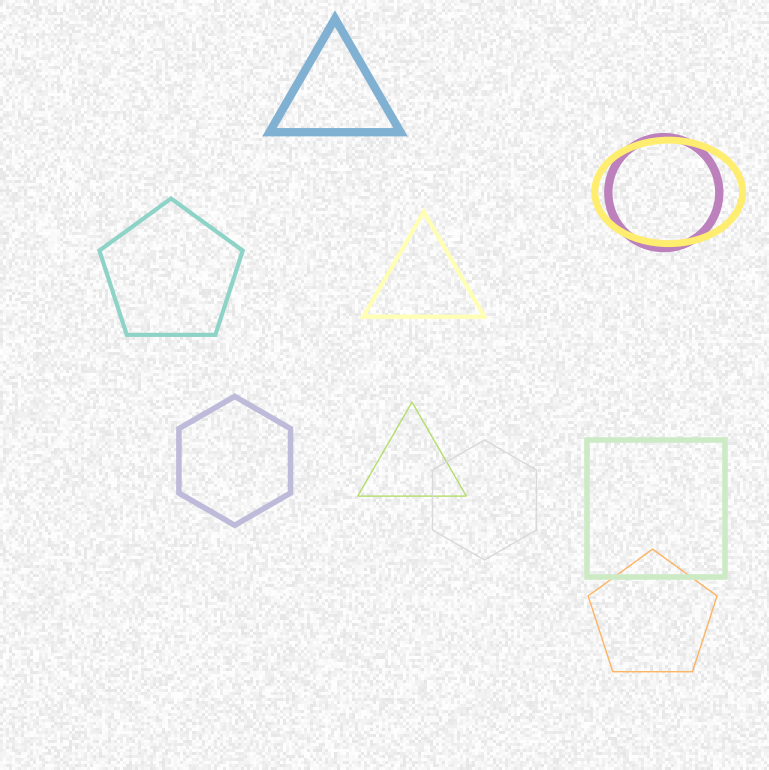[{"shape": "pentagon", "thickness": 1.5, "radius": 0.49, "center": [0.222, 0.644]}, {"shape": "triangle", "thickness": 1.5, "radius": 0.45, "center": [0.55, 0.634]}, {"shape": "hexagon", "thickness": 2, "radius": 0.42, "center": [0.305, 0.401]}, {"shape": "triangle", "thickness": 3, "radius": 0.49, "center": [0.435, 0.877]}, {"shape": "pentagon", "thickness": 0.5, "radius": 0.44, "center": [0.848, 0.199]}, {"shape": "triangle", "thickness": 0.5, "radius": 0.41, "center": [0.535, 0.396]}, {"shape": "hexagon", "thickness": 0.5, "radius": 0.39, "center": [0.629, 0.351]}, {"shape": "circle", "thickness": 3, "radius": 0.36, "center": [0.862, 0.75]}, {"shape": "square", "thickness": 2, "radius": 0.45, "center": [0.852, 0.34]}, {"shape": "oval", "thickness": 2.5, "radius": 0.48, "center": [0.868, 0.751]}]